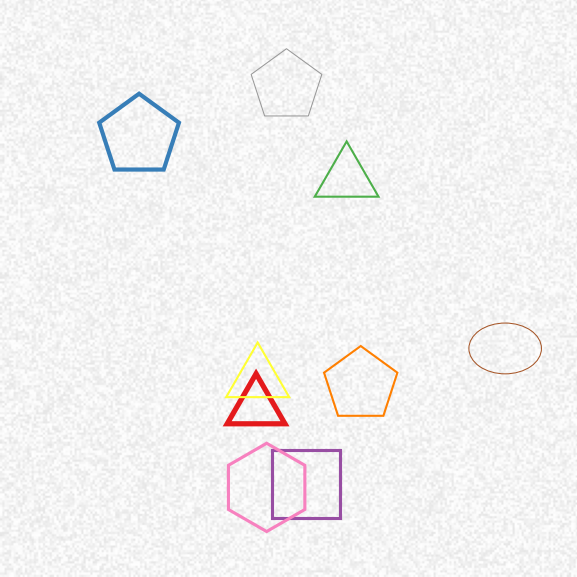[{"shape": "triangle", "thickness": 2.5, "radius": 0.29, "center": [0.443, 0.294]}, {"shape": "pentagon", "thickness": 2, "radius": 0.36, "center": [0.241, 0.764]}, {"shape": "triangle", "thickness": 1, "radius": 0.32, "center": [0.6, 0.69]}, {"shape": "square", "thickness": 1.5, "radius": 0.29, "center": [0.529, 0.161]}, {"shape": "pentagon", "thickness": 1, "radius": 0.33, "center": [0.625, 0.333]}, {"shape": "triangle", "thickness": 1, "radius": 0.32, "center": [0.446, 0.343]}, {"shape": "oval", "thickness": 0.5, "radius": 0.31, "center": [0.875, 0.396]}, {"shape": "hexagon", "thickness": 1.5, "radius": 0.38, "center": [0.462, 0.155]}, {"shape": "pentagon", "thickness": 0.5, "radius": 0.32, "center": [0.496, 0.85]}]